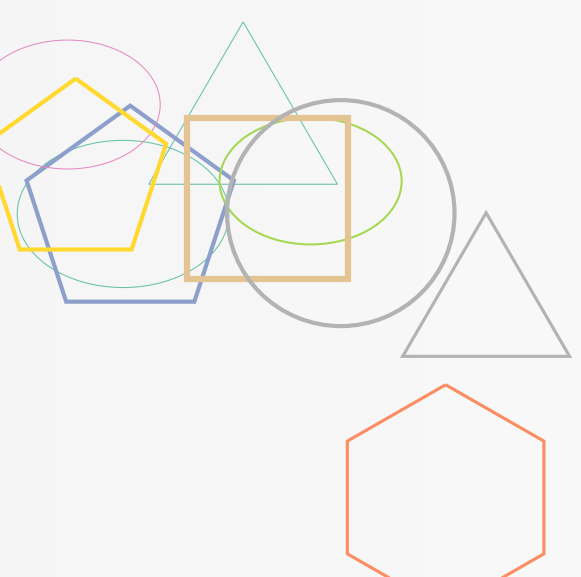[{"shape": "oval", "thickness": 0.5, "radius": 0.91, "center": [0.212, 0.629]}, {"shape": "triangle", "thickness": 0.5, "radius": 0.94, "center": [0.418, 0.774]}, {"shape": "hexagon", "thickness": 1.5, "radius": 0.98, "center": [0.767, 0.138]}, {"shape": "pentagon", "thickness": 2, "radius": 0.94, "center": [0.224, 0.629]}, {"shape": "oval", "thickness": 0.5, "radius": 0.8, "center": [0.116, 0.818]}, {"shape": "oval", "thickness": 1, "radius": 0.78, "center": [0.534, 0.686]}, {"shape": "pentagon", "thickness": 2, "radius": 0.82, "center": [0.13, 0.699]}, {"shape": "square", "thickness": 3, "radius": 0.69, "center": [0.46, 0.656]}, {"shape": "triangle", "thickness": 1.5, "radius": 0.83, "center": [0.836, 0.465]}, {"shape": "circle", "thickness": 2, "radius": 0.98, "center": [0.586, 0.63]}]